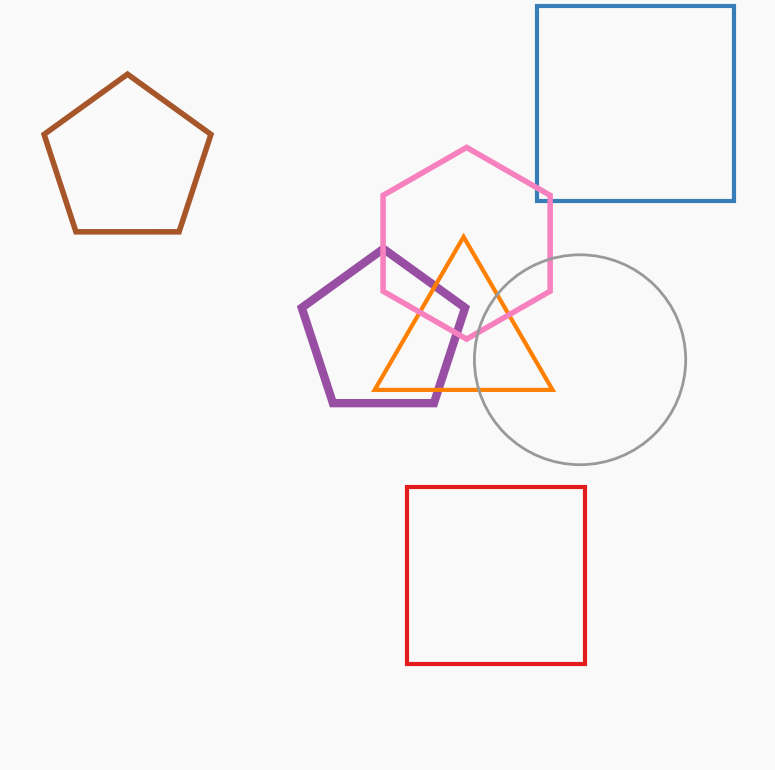[{"shape": "square", "thickness": 1.5, "radius": 0.57, "center": [0.64, 0.253]}, {"shape": "square", "thickness": 1.5, "radius": 0.63, "center": [0.82, 0.866]}, {"shape": "pentagon", "thickness": 3, "radius": 0.55, "center": [0.495, 0.566]}, {"shape": "triangle", "thickness": 1.5, "radius": 0.66, "center": [0.598, 0.56]}, {"shape": "pentagon", "thickness": 2, "radius": 0.57, "center": [0.165, 0.79]}, {"shape": "hexagon", "thickness": 2, "radius": 0.62, "center": [0.602, 0.684]}, {"shape": "circle", "thickness": 1, "radius": 0.68, "center": [0.748, 0.533]}]